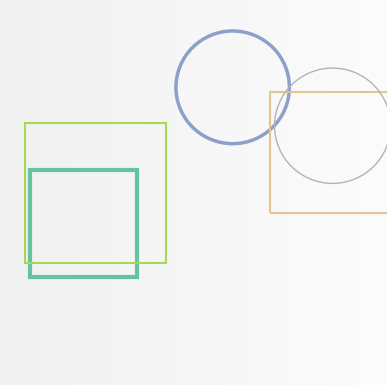[{"shape": "square", "thickness": 3, "radius": 0.69, "center": [0.216, 0.419]}, {"shape": "circle", "thickness": 2.5, "radius": 0.73, "center": [0.6, 0.773]}, {"shape": "square", "thickness": 1.5, "radius": 0.91, "center": [0.246, 0.498]}, {"shape": "square", "thickness": 1.5, "radius": 0.78, "center": [0.853, 0.604]}, {"shape": "circle", "thickness": 1, "radius": 0.75, "center": [0.858, 0.673]}]